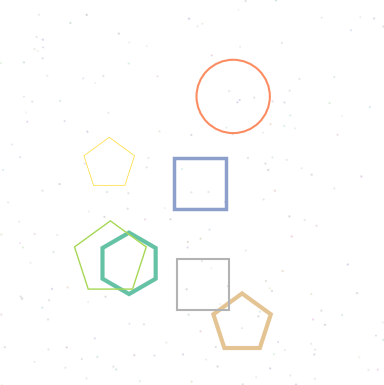[{"shape": "hexagon", "thickness": 3, "radius": 0.4, "center": [0.335, 0.316]}, {"shape": "circle", "thickness": 1.5, "radius": 0.48, "center": [0.606, 0.75]}, {"shape": "square", "thickness": 2.5, "radius": 0.33, "center": [0.52, 0.523]}, {"shape": "pentagon", "thickness": 1, "radius": 0.49, "center": [0.287, 0.328]}, {"shape": "pentagon", "thickness": 0.5, "radius": 0.35, "center": [0.284, 0.574]}, {"shape": "pentagon", "thickness": 3, "radius": 0.39, "center": [0.629, 0.159]}, {"shape": "square", "thickness": 1.5, "radius": 0.34, "center": [0.528, 0.261]}]